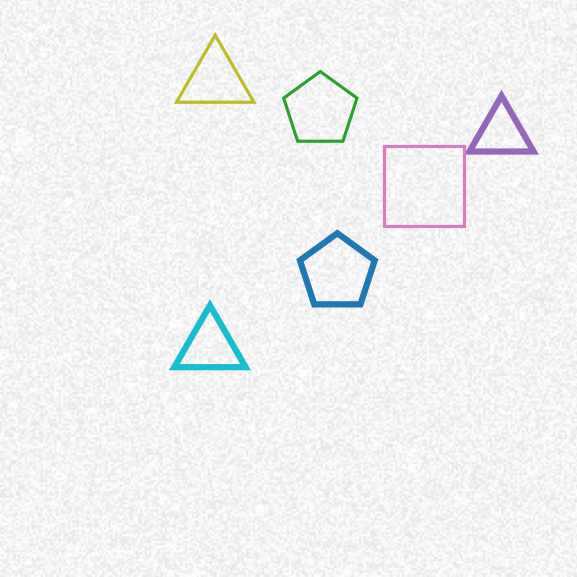[{"shape": "pentagon", "thickness": 3, "radius": 0.34, "center": [0.584, 0.527]}, {"shape": "pentagon", "thickness": 1.5, "radius": 0.33, "center": [0.555, 0.809]}, {"shape": "triangle", "thickness": 3, "radius": 0.32, "center": [0.868, 0.769]}, {"shape": "square", "thickness": 1.5, "radius": 0.34, "center": [0.734, 0.677]}, {"shape": "triangle", "thickness": 1.5, "radius": 0.39, "center": [0.373, 0.861]}, {"shape": "triangle", "thickness": 3, "radius": 0.36, "center": [0.364, 0.399]}]